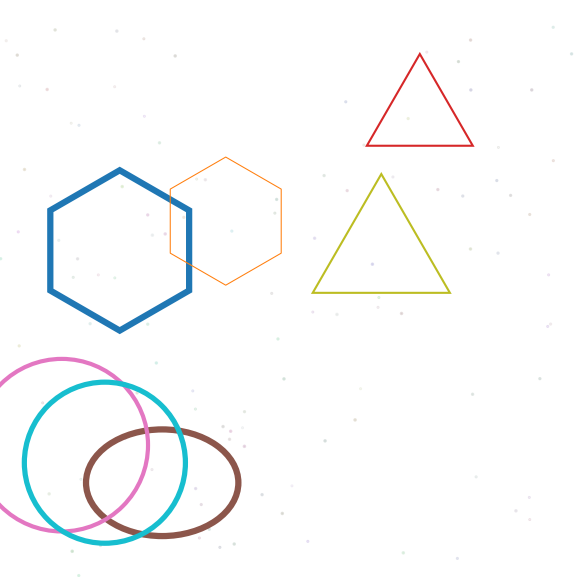[{"shape": "hexagon", "thickness": 3, "radius": 0.69, "center": [0.207, 0.565]}, {"shape": "hexagon", "thickness": 0.5, "radius": 0.55, "center": [0.391, 0.616]}, {"shape": "triangle", "thickness": 1, "radius": 0.53, "center": [0.727, 0.8]}, {"shape": "oval", "thickness": 3, "radius": 0.66, "center": [0.281, 0.163]}, {"shape": "circle", "thickness": 2, "radius": 0.75, "center": [0.107, 0.228]}, {"shape": "triangle", "thickness": 1, "radius": 0.69, "center": [0.66, 0.561]}, {"shape": "circle", "thickness": 2.5, "radius": 0.7, "center": [0.182, 0.198]}]